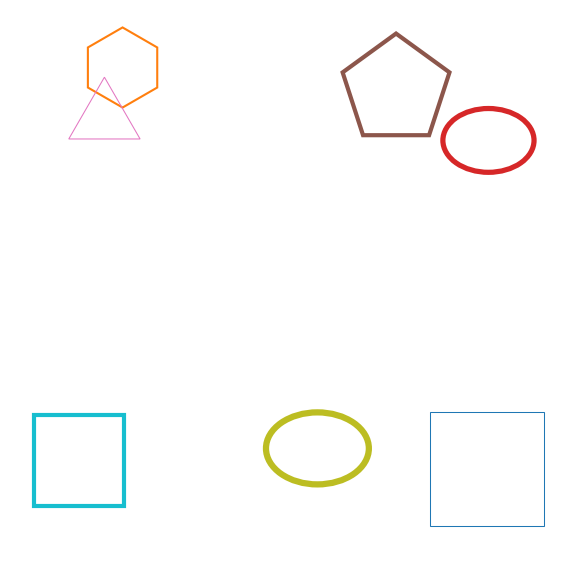[{"shape": "square", "thickness": 0.5, "radius": 0.49, "center": [0.843, 0.187]}, {"shape": "hexagon", "thickness": 1, "radius": 0.35, "center": [0.212, 0.882]}, {"shape": "oval", "thickness": 2.5, "radius": 0.39, "center": [0.846, 0.756]}, {"shape": "pentagon", "thickness": 2, "radius": 0.49, "center": [0.686, 0.844]}, {"shape": "triangle", "thickness": 0.5, "radius": 0.36, "center": [0.181, 0.794]}, {"shape": "oval", "thickness": 3, "radius": 0.45, "center": [0.55, 0.223]}, {"shape": "square", "thickness": 2, "radius": 0.39, "center": [0.137, 0.202]}]